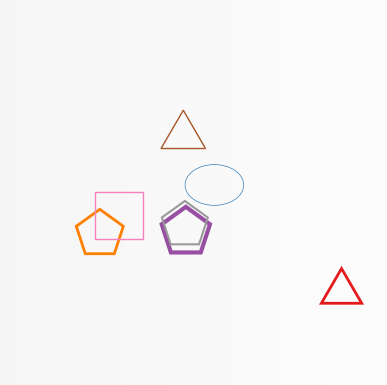[{"shape": "triangle", "thickness": 2, "radius": 0.3, "center": [0.881, 0.242]}, {"shape": "oval", "thickness": 0.5, "radius": 0.38, "center": [0.553, 0.52]}, {"shape": "pentagon", "thickness": 3, "radius": 0.33, "center": [0.48, 0.397]}, {"shape": "pentagon", "thickness": 2, "radius": 0.32, "center": [0.258, 0.393]}, {"shape": "triangle", "thickness": 1, "radius": 0.33, "center": [0.473, 0.647]}, {"shape": "square", "thickness": 1, "radius": 0.31, "center": [0.307, 0.441]}, {"shape": "pentagon", "thickness": 1.5, "radius": 0.31, "center": [0.477, 0.416]}]